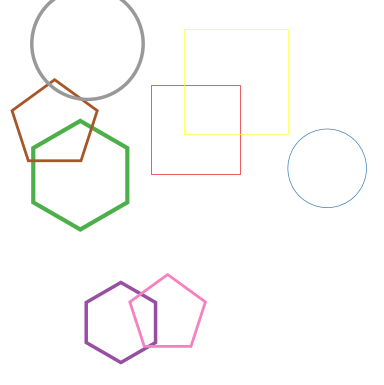[{"shape": "square", "thickness": 0.5, "radius": 0.58, "center": [0.507, 0.664]}, {"shape": "circle", "thickness": 0.5, "radius": 0.51, "center": [0.85, 0.563]}, {"shape": "hexagon", "thickness": 3, "radius": 0.71, "center": [0.209, 0.545]}, {"shape": "hexagon", "thickness": 2.5, "radius": 0.52, "center": [0.314, 0.162]}, {"shape": "square", "thickness": 0.5, "radius": 0.68, "center": [0.613, 0.788]}, {"shape": "pentagon", "thickness": 2, "radius": 0.58, "center": [0.142, 0.677]}, {"shape": "pentagon", "thickness": 2, "radius": 0.52, "center": [0.435, 0.184]}, {"shape": "circle", "thickness": 2.5, "radius": 0.72, "center": [0.227, 0.886]}]